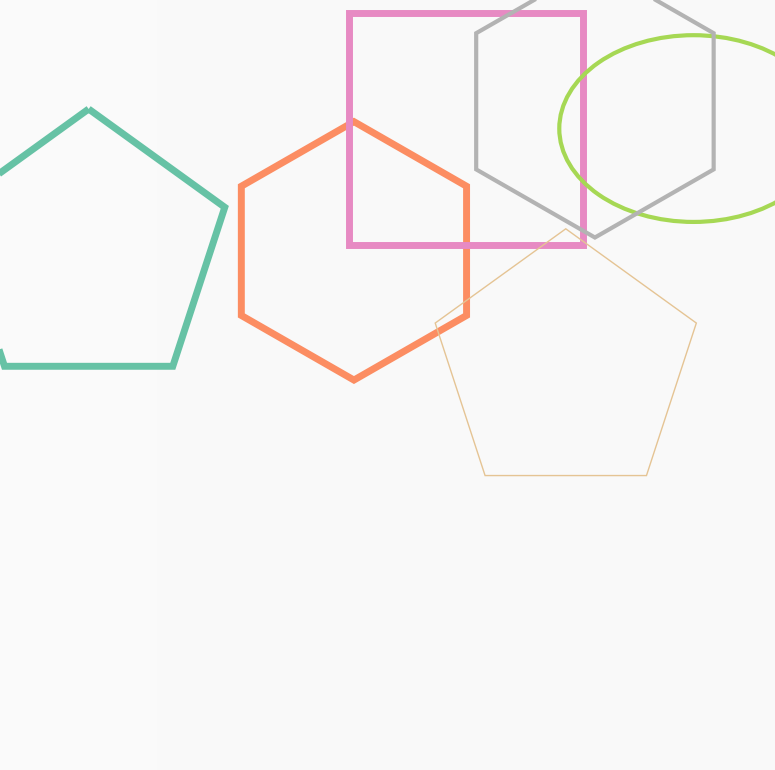[{"shape": "pentagon", "thickness": 2.5, "radius": 0.92, "center": [0.114, 0.674]}, {"shape": "hexagon", "thickness": 2.5, "radius": 0.84, "center": [0.457, 0.674]}, {"shape": "square", "thickness": 2.5, "radius": 0.75, "center": [0.601, 0.833]}, {"shape": "oval", "thickness": 1.5, "radius": 0.87, "center": [0.895, 0.833]}, {"shape": "pentagon", "thickness": 0.5, "radius": 0.89, "center": [0.73, 0.526]}, {"shape": "hexagon", "thickness": 1.5, "radius": 0.88, "center": [0.768, 0.868]}]